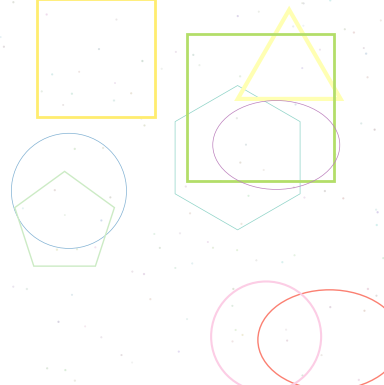[{"shape": "hexagon", "thickness": 0.5, "radius": 0.94, "center": [0.617, 0.59]}, {"shape": "triangle", "thickness": 3, "radius": 0.77, "center": [0.751, 0.82]}, {"shape": "oval", "thickness": 1, "radius": 0.93, "center": [0.856, 0.117]}, {"shape": "circle", "thickness": 0.5, "radius": 0.75, "center": [0.179, 0.504]}, {"shape": "square", "thickness": 2, "radius": 0.96, "center": [0.677, 0.72]}, {"shape": "circle", "thickness": 1.5, "radius": 0.71, "center": [0.691, 0.126]}, {"shape": "oval", "thickness": 0.5, "radius": 0.82, "center": [0.718, 0.623]}, {"shape": "pentagon", "thickness": 1, "radius": 0.68, "center": [0.168, 0.419]}, {"shape": "square", "thickness": 2, "radius": 0.77, "center": [0.249, 0.849]}]